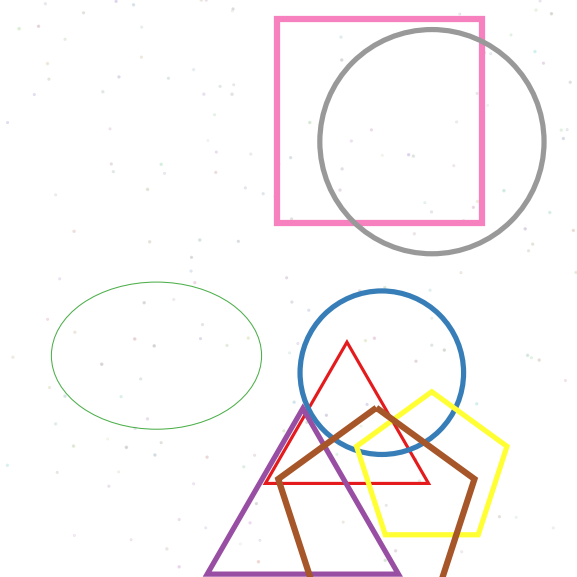[{"shape": "triangle", "thickness": 1.5, "radius": 0.82, "center": [0.601, 0.244]}, {"shape": "circle", "thickness": 2.5, "radius": 0.71, "center": [0.661, 0.354]}, {"shape": "oval", "thickness": 0.5, "radius": 0.91, "center": [0.271, 0.383]}, {"shape": "triangle", "thickness": 2.5, "radius": 0.96, "center": [0.524, 0.101]}, {"shape": "pentagon", "thickness": 2.5, "radius": 0.68, "center": [0.748, 0.184]}, {"shape": "pentagon", "thickness": 3, "radius": 0.89, "center": [0.652, 0.114]}, {"shape": "square", "thickness": 3, "radius": 0.89, "center": [0.657, 0.79]}, {"shape": "circle", "thickness": 2.5, "radius": 0.97, "center": [0.748, 0.754]}]